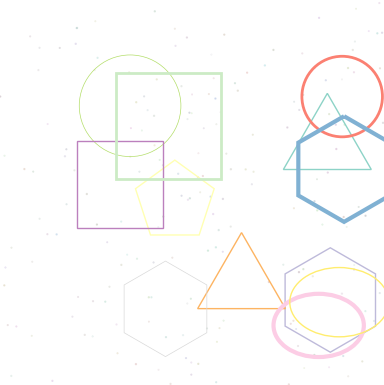[{"shape": "triangle", "thickness": 1, "radius": 0.66, "center": [0.85, 0.626]}, {"shape": "pentagon", "thickness": 1, "radius": 0.54, "center": [0.454, 0.477]}, {"shape": "hexagon", "thickness": 1, "radius": 0.68, "center": [0.858, 0.221]}, {"shape": "circle", "thickness": 2, "radius": 0.52, "center": [0.889, 0.749]}, {"shape": "hexagon", "thickness": 3, "radius": 0.69, "center": [0.894, 0.561]}, {"shape": "triangle", "thickness": 1, "radius": 0.66, "center": [0.627, 0.264]}, {"shape": "circle", "thickness": 0.5, "radius": 0.66, "center": [0.338, 0.725]}, {"shape": "oval", "thickness": 3, "radius": 0.59, "center": [0.828, 0.155]}, {"shape": "hexagon", "thickness": 0.5, "radius": 0.62, "center": [0.43, 0.198]}, {"shape": "square", "thickness": 1, "radius": 0.56, "center": [0.312, 0.521]}, {"shape": "square", "thickness": 2, "radius": 0.69, "center": [0.437, 0.673]}, {"shape": "oval", "thickness": 1, "radius": 0.64, "center": [0.881, 0.215]}]